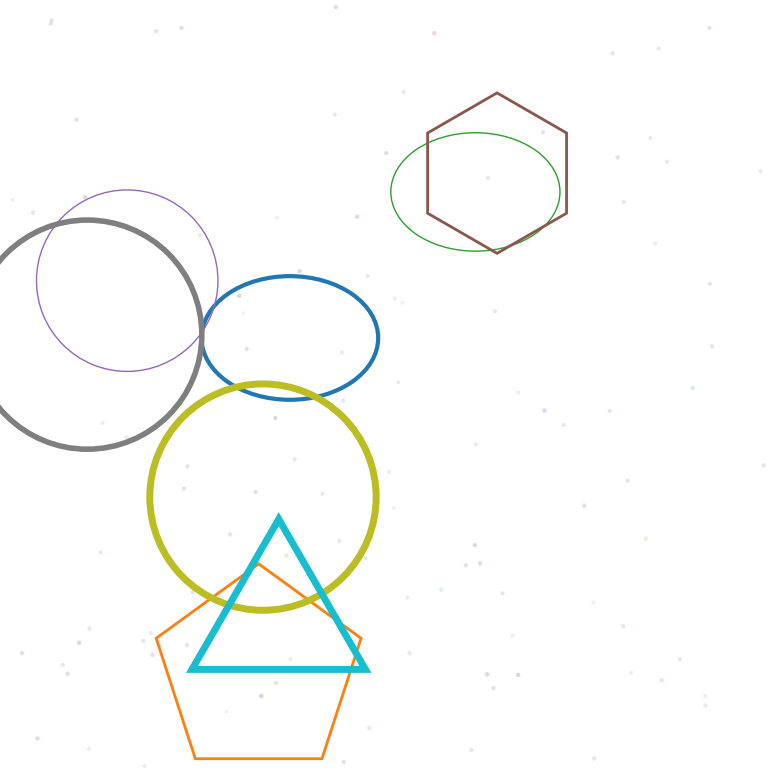[{"shape": "oval", "thickness": 1.5, "radius": 0.57, "center": [0.376, 0.561]}, {"shape": "pentagon", "thickness": 1, "radius": 0.7, "center": [0.336, 0.128]}, {"shape": "oval", "thickness": 0.5, "radius": 0.55, "center": [0.617, 0.751]}, {"shape": "circle", "thickness": 0.5, "radius": 0.59, "center": [0.165, 0.635]}, {"shape": "hexagon", "thickness": 1, "radius": 0.52, "center": [0.646, 0.775]}, {"shape": "circle", "thickness": 2, "radius": 0.74, "center": [0.113, 0.565]}, {"shape": "circle", "thickness": 2.5, "radius": 0.73, "center": [0.342, 0.354]}, {"shape": "triangle", "thickness": 2.5, "radius": 0.65, "center": [0.362, 0.196]}]